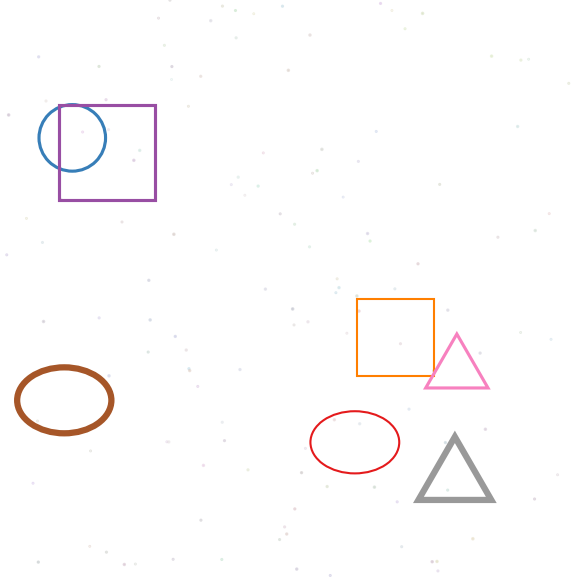[{"shape": "oval", "thickness": 1, "radius": 0.38, "center": [0.614, 0.233]}, {"shape": "circle", "thickness": 1.5, "radius": 0.29, "center": [0.125, 0.76]}, {"shape": "square", "thickness": 1.5, "radius": 0.41, "center": [0.185, 0.735]}, {"shape": "square", "thickness": 1, "radius": 0.33, "center": [0.685, 0.414]}, {"shape": "oval", "thickness": 3, "radius": 0.41, "center": [0.111, 0.306]}, {"shape": "triangle", "thickness": 1.5, "radius": 0.31, "center": [0.791, 0.358]}, {"shape": "triangle", "thickness": 3, "radius": 0.36, "center": [0.788, 0.17]}]